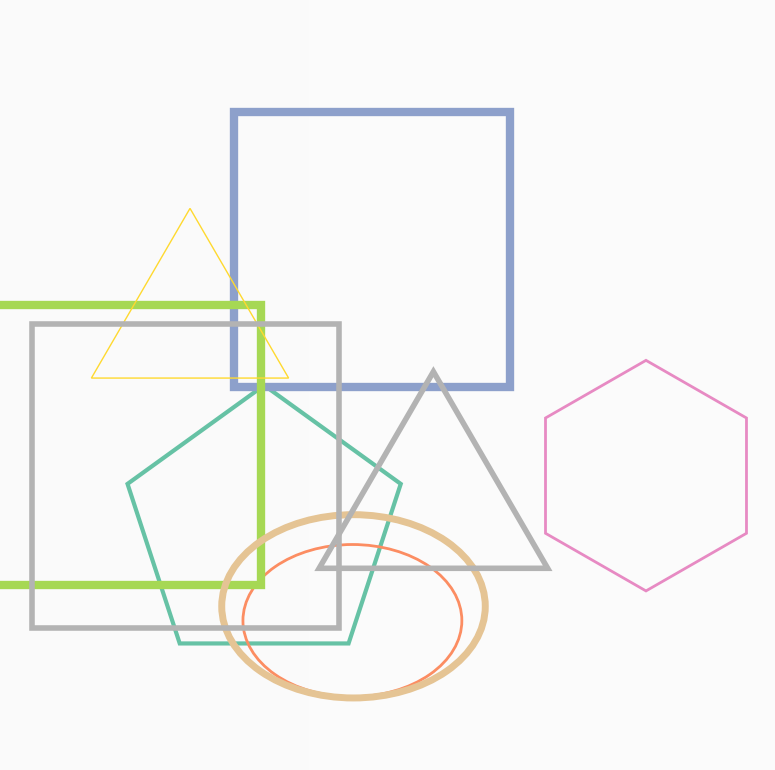[{"shape": "pentagon", "thickness": 1.5, "radius": 0.93, "center": [0.341, 0.314]}, {"shape": "oval", "thickness": 1, "radius": 0.71, "center": [0.455, 0.194]}, {"shape": "square", "thickness": 3, "radius": 0.89, "center": [0.48, 0.676]}, {"shape": "hexagon", "thickness": 1, "radius": 0.75, "center": [0.834, 0.382]}, {"shape": "square", "thickness": 3, "radius": 0.91, "center": [0.155, 0.422]}, {"shape": "triangle", "thickness": 0.5, "radius": 0.73, "center": [0.245, 0.582]}, {"shape": "oval", "thickness": 2.5, "radius": 0.85, "center": [0.456, 0.213]}, {"shape": "square", "thickness": 2, "radius": 0.99, "center": [0.239, 0.382]}, {"shape": "triangle", "thickness": 2, "radius": 0.85, "center": [0.559, 0.347]}]